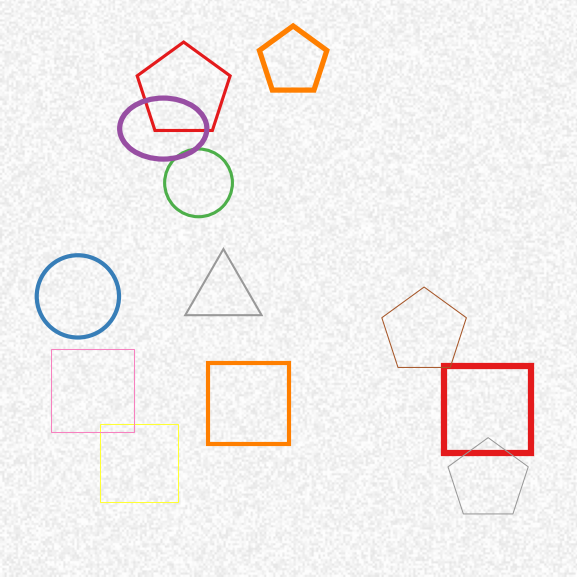[{"shape": "square", "thickness": 3, "radius": 0.38, "center": [0.845, 0.291]}, {"shape": "pentagon", "thickness": 1.5, "radius": 0.42, "center": [0.318, 0.842]}, {"shape": "circle", "thickness": 2, "radius": 0.36, "center": [0.135, 0.486]}, {"shape": "circle", "thickness": 1.5, "radius": 0.29, "center": [0.344, 0.683]}, {"shape": "oval", "thickness": 2.5, "radius": 0.38, "center": [0.283, 0.776]}, {"shape": "square", "thickness": 2, "radius": 0.35, "center": [0.43, 0.301]}, {"shape": "pentagon", "thickness": 2.5, "radius": 0.31, "center": [0.508, 0.893]}, {"shape": "square", "thickness": 0.5, "radius": 0.34, "center": [0.241, 0.198]}, {"shape": "pentagon", "thickness": 0.5, "radius": 0.38, "center": [0.734, 0.425]}, {"shape": "square", "thickness": 0.5, "radius": 0.36, "center": [0.16, 0.323]}, {"shape": "pentagon", "thickness": 0.5, "radius": 0.37, "center": [0.845, 0.168]}, {"shape": "triangle", "thickness": 1, "radius": 0.38, "center": [0.387, 0.492]}]